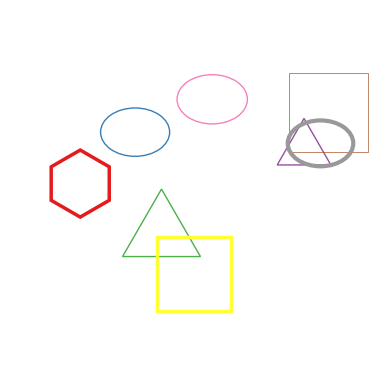[{"shape": "hexagon", "thickness": 2.5, "radius": 0.44, "center": [0.208, 0.523]}, {"shape": "oval", "thickness": 1, "radius": 0.45, "center": [0.351, 0.657]}, {"shape": "triangle", "thickness": 1, "radius": 0.58, "center": [0.419, 0.392]}, {"shape": "triangle", "thickness": 1, "radius": 0.4, "center": [0.79, 0.612]}, {"shape": "square", "thickness": 2.5, "radius": 0.48, "center": [0.503, 0.289]}, {"shape": "square", "thickness": 0.5, "radius": 0.51, "center": [0.852, 0.708]}, {"shape": "oval", "thickness": 1, "radius": 0.46, "center": [0.551, 0.742]}, {"shape": "oval", "thickness": 3, "radius": 0.43, "center": [0.833, 0.628]}]